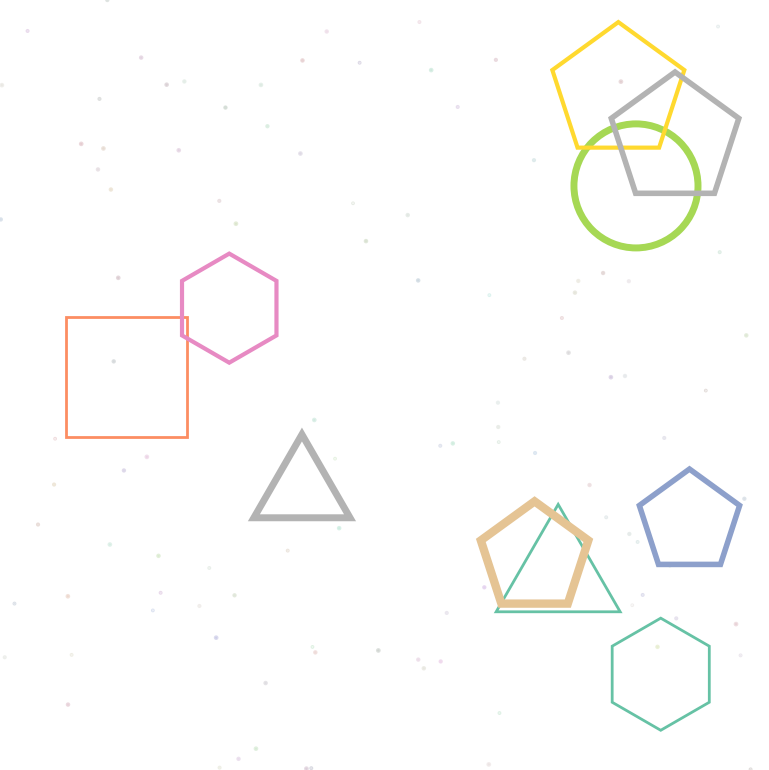[{"shape": "triangle", "thickness": 1, "radius": 0.46, "center": [0.725, 0.252]}, {"shape": "hexagon", "thickness": 1, "radius": 0.36, "center": [0.858, 0.124]}, {"shape": "square", "thickness": 1, "radius": 0.39, "center": [0.164, 0.51]}, {"shape": "pentagon", "thickness": 2, "radius": 0.34, "center": [0.895, 0.322]}, {"shape": "hexagon", "thickness": 1.5, "radius": 0.35, "center": [0.298, 0.6]}, {"shape": "circle", "thickness": 2.5, "radius": 0.4, "center": [0.826, 0.759]}, {"shape": "pentagon", "thickness": 1.5, "radius": 0.45, "center": [0.803, 0.881]}, {"shape": "pentagon", "thickness": 3, "radius": 0.37, "center": [0.694, 0.275]}, {"shape": "pentagon", "thickness": 2, "radius": 0.44, "center": [0.877, 0.819]}, {"shape": "triangle", "thickness": 2.5, "radius": 0.36, "center": [0.392, 0.364]}]